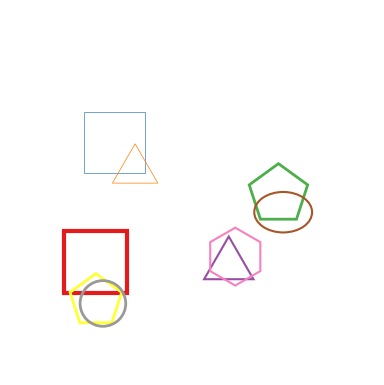[{"shape": "square", "thickness": 3, "radius": 0.41, "center": [0.248, 0.319]}, {"shape": "square", "thickness": 0.5, "radius": 0.39, "center": [0.297, 0.629]}, {"shape": "pentagon", "thickness": 2, "radius": 0.4, "center": [0.723, 0.495]}, {"shape": "triangle", "thickness": 1.5, "radius": 0.37, "center": [0.594, 0.312]}, {"shape": "triangle", "thickness": 0.5, "radius": 0.34, "center": [0.351, 0.558]}, {"shape": "pentagon", "thickness": 2, "radius": 0.35, "center": [0.249, 0.219]}, {"shape": "oval", "thickness": 1.5, "radius": 0.38, "center": [0.736, 0.449]}, {"shape": "hexagon", "thickness": 1.5, "radius": 0.38, "center": [0.611, 0.333]}, {"shape": "circle", "thickness": 2, "radius": 0.3, "center": [0.267, 0.212]}]